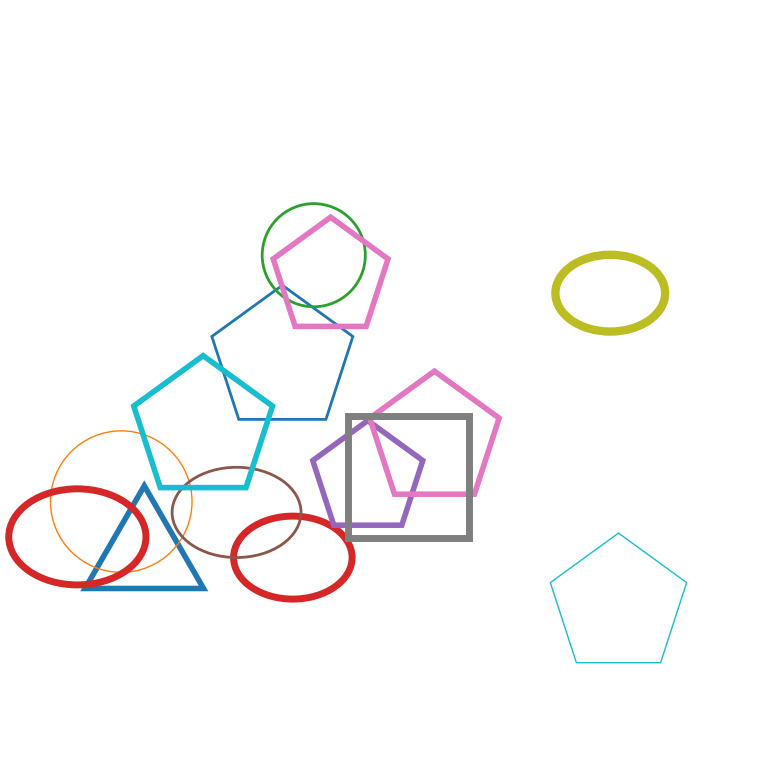[{"shape": "pentagon", "thickness": 1, "radius": 0.48, "center": [0.367, 0.533]}, {"shape": "triangle", "thickness": 2, "radius": 0.44, "center": [0.187, 0.28]}, {"shape": "circle", "thickness": 0.5, "radius": 0.46, "center": [0.157, 0.349]}, {"shape": "circle", "thickness": 1, "radius": 0.33, "center": [0.407, 0.669]}, {"shape": "oval", "thickness": 2.5, "radius": 0.38, "center": [0.38, 0.276]}, {"shape": "oval", "thickness": 2.5, "radius": 0.45, "center": [0.1, 0.303]}, {"shape": "pentagon", "thickness": 2, "radius": 0.38, "center": [0.478, 0.379]}, {"shape": "oval", "thickness": 1, "radius": 0.42, "center": [0.307, 0.335]}, {"shape": "pentagon", "thickness": 2, "radius": 0.44, "center": [0.564, 0.43]}, {"shape": "pentagon", "thickness": 2, "radius": 0.39, "center": [0.429, 0.64]}, {"shape": "square", "thickness": 2.5, "radius": 0.39, "center": [0.531, 0.381]}, {"shape": "oval", "thickness": 3, "radius": 0.36, "center": [0.793, 0.619]}, {"shape": "pentagon", "thickness": 2, "radius": 0.47, "center": [0.264, 0.443]}, {"shape": "pentagon", "thickness": 0.5, "radius": 0.47, "center": [0.803, 0.215]}]